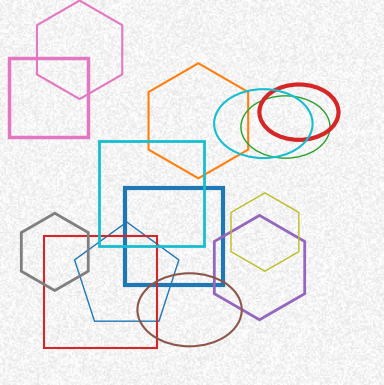[{"shape": "square", "thickness": 3, "radius": 0.63, "center": [0.453, 0.386]}, {"shape": "pentagon", "thickness": 1, "radius": 0.71, "center": [0.329, 0.281]}, {"shape": "hexagon", "thickness": 1.5, "radius": 0.75, "center": [0.515, 0.686]}, {"shape": "oval", "thickness": 1, "radius": 0.58, "center": [0.741, 0.67]}, {"shape": "square", "thickness": 1.5, "radius": 0.73, "center": [0.261, 0.242]}, {"shape": "oval", "thickness": 3, "radius": 0.51, "center": [0.776, 0.709]}, {"shape": "hexagon", "thickness": 2, "radius": 0.68, "center": [0.674, 0.305]}, {"shape": "oval", "thickness": 1.5, "radius": 0.68, "center": [0.492, 0.195]}, {"shape": "hexagon", "thickness": 1.5, "radius": 0.64, "center": [0.207, 0.871]}, {"shape": "square", "thickness": 2.5, "radius": 0.52, "center": [0.125, 0.747]}, {"shape": "hexagon", "thickness": 2, "radius": 0.5, "center": [0.142, 0.346]}, {"shape": "hexagon", "thickness": 1, "radius": 0.51, "center": [0.688, 0.397]}, {"shape": "oval", "thickness": 1.5, "radius": 0.64, "center": [0.684, 0.679]}, {"shape": "square", "thickness": 2, "radius": 0.68, "center": [0.394, 0.497]}]